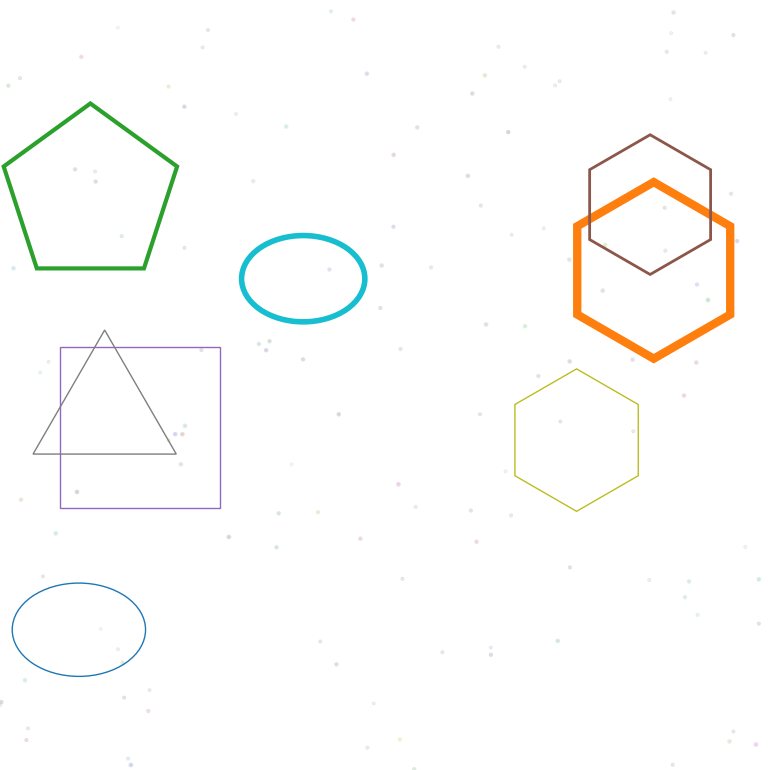[{"shape": "oval", "thickness": 0.5, "radius": 0.43, "center": [0.102, 0.182]}, {"shape": "hexagon", "thickness": 3, "radius": 0.57, "center": [0.849, 0.649]}, {"shape": "pentagon", "thickness": 1.5, "radius": 0.59, "center": [0.117, 0.747]}, {"shape": "square", "thickness": 0.5, "radius": 0.52, "center": [0.182, 0.445]}, {"shape": "hexagon", "thickness": 1, "radius": 0.45, "center": [0.844, 0.734]}, {"shape": "triangle", "thickness": 0.5, "radius": 0.54, "center": [0.136, 0.464]}, {"shape": "hexagon", "thickness": 0.5, "radius": 0.46, "center": [0.749, 0.428]}, {"shape": "oval", "thickness": 2, "radius": 0.4, "center": [0.394, 0.638]}]